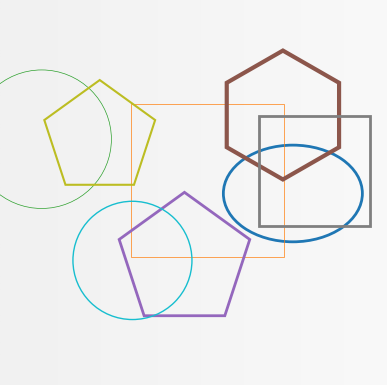[{"shape": "oval", "thickness": 2, "radius": 0.9, "center": [0.756, 0.497]}, {"shape": "square", "thickness": 0.5, "radius": 0.99, "center": [0.536, 0.53]}, {"shape": "circle", "thickness": 0.5, "radius": 0.9, "center": [0.108, 0.638]}, {"shape": "pentagon", "thickness": 2, "radius": 0.89, "center": [0.476, 0.323]}, {"shape": "hexagon", "thickness": 3, "radius": 0.84, "center": [0.73, 0.701]}, {"shape": "square", "thickness": 2, "radius": 0.71, "center": [0.811, 0.556]}, {"shape": "pentagon", "thickness": 1.5, "radius": 0.75, "center": [0.257, 0.642]}, {"shape": "circle", "thickness": 1, "radius": 0.77, "center": [0.342, 0.324]}]